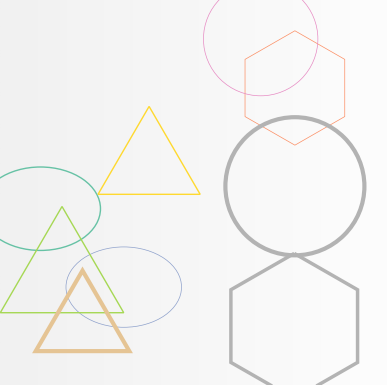[{"shape": "oval", "thickness": 1, "radius": 0.77, "center": [0.104, 0.458]}, {"shape": "hexagon", "thickness": 0.5, "radius": 0.74, "center": [0.761, 0.772]}, {"shape": "oval", "thickness": 0.5, "radius": 0.75, "center": [0.319, 0.254]}, {"shape": "circle", "thickness": 0.5, "radius": 0.74, "center": [0.673, 0.899]}, {"shape": "triangle", "thickness": 1, "radius": 0.92, "center": [0.16, 0.28]}, {"shape": "triangle", "thickness": 1, "radius": 0.76, "center": [0.385, 0.571]}, {"shape": "triangle", "thickness": 3, "radius": 0.7, "center": [0.213, 0.158]}, {"shape": "circle", "thickness": 3, "radius": 0.9, "center": [0.761, 0.516]}, {"shape": "hexagon", "thickness": 2.5, "radius": 0.94, "center": [0.759, 0.153]}]